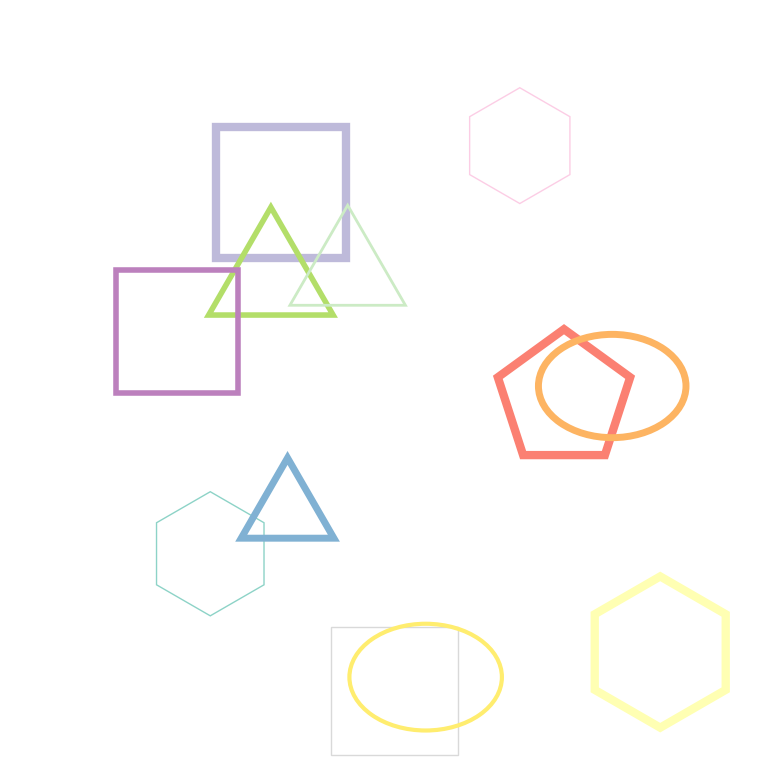[{"shape": "hexagon", "thickness": 0.5, "radius": 0.4, "center": [0.273, 0.281]}, {"shape": "hexagon", "thickness": 3, "radius": 0.49, "center": [0.857, 0.153]}, {"shape": "square", "thickness": 3, "radius": 0.42, "center": [0.364, 0.75]}, {"shape": "pentagon", "thickness": 3, "radius": 0.45, "center": [0.732, 0.482]}, {"shape": "triangle", "thickness": 2.5, "radius": 0.35, "center": [0.373, 0.336]}, {"shape": "oval", "thickness": 2.5, "radius": 0.48, "center": [0.795, 0.499]}, {"shape": "triangle", "thickness": 2, "radius": 0.47, "center": [0.352, 0.638]}, {"shape": "hexagon", "thickness": 0.5, "radius": 0.38, "center": [0.675, 0.811]}, {"shape": "square", "thickness": 0.5, "radius": 0.41, "center": [0.512, 0.102]}, {"shape": "square", "thickness": 2, "radius": 0.4, "center": [0.23, 0.57]}, {"shape": "triangle", "thickness": 1, "radius": 0.43, "center": [0.452, 0.647]}, {"shape": "oval", "thickness": 1.5, "radius": 0.5, "center": [0.553, 0.121]}]